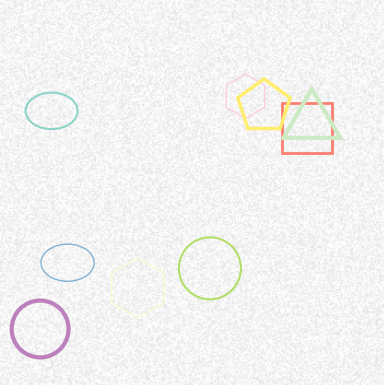[{"shape": "oval", "thickness": 1.5, "radius": 0.34, "center": [0.134, 0.712]}, {"shape": "hexagon", "thickness": 0.5, "radius": 0.39, "center": [0.358, 0.252]}, {"shape": "square", "thickness": 2, "radius": 0.32, "center": [0.799, 0.667]}, {"shape": "oval", "thickness": 1, "radius": 0.34, "center": [0.175, 0.318]}, {"shape": "circle", "thickness": 1.5, "radius": 0.4, "center": [0.545, 0.303]}, {"shape": "hexagon", "thickness": 1, "radius": 0.29, "center": [0.638, 0.75]}, {"shape": "circle", "thickness": 3, "radius": 0.37, "center": [0.104, 0.146]}, {"shape": "triangle", "thickness": 3, "radius": 0.42, "center": [0.81, 0.684]}, {"shape": "pentagon", "thickness": 2.5, "radius": 0.36, "center": [0.686, 0.724]}]